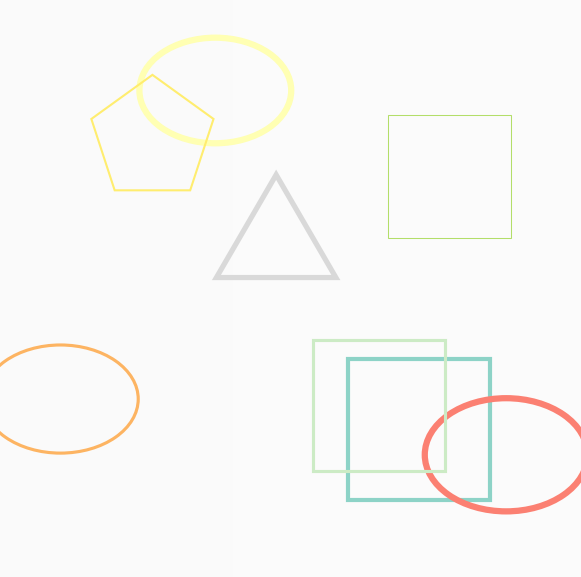[{"shape": "square", "thickness": 2, "radius": 0.61, "center": [0.72, 0.256]}, {"shape": "oval", "thickness": 3, "radius": 0.65, "center": [0.37, 0.842]}, {"shape": "oval", "thickness": 3, "radius": 0.7, "center": [0.871, 0.212]}, {"shape": "oval", "thickness": 1.5, "radius": 0.67, "center": [0.104, 0.308]}, {"shape": "square", "thickness": 0.5, "radius": 0.53, "center": [0.774, 0.693]}, {"shape": "triangle", "thickness": 2.5, "radius": 0.59, "center": [0.475, 0.578]}, {"shape": "square", "thickness": 1.5, "radius": 0.57, "center": [0.652, 0.297]}, {"shape": "pentagon", "thickness": 1, "radius": 0.55, "center": [0.262, 0.759]}]